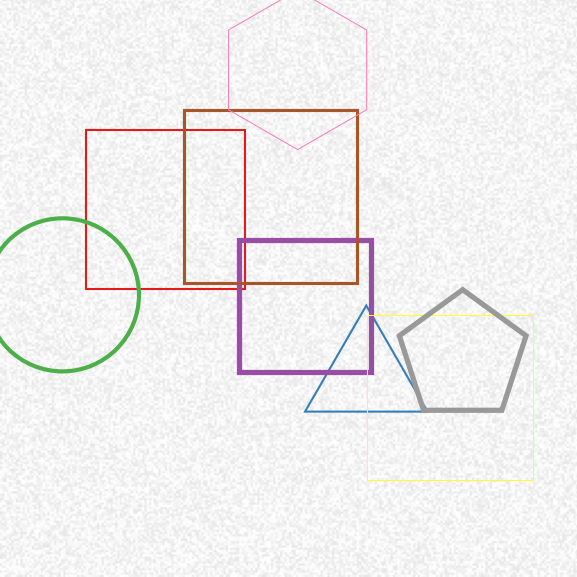[{"shape": "square", "thickness": 1, "radius": 0.69, "center": [0.286, 0.637]}, {"shape": "triangle", "thickness": 1, "radius": 0.61, "center": [0.634, 0.348]}, {"shape": "circle", "thickness": 2, "radius": 0.66, "center": [0.108, 0.489]}, {"shape": "square", "thickness": 2.5, "radius": 0.57, "center": [0.529, 0.469]}, {"shape": "square", "thickness": 0.5, "radius": 0.72, "center": [0.78, 0.311]}, {"shape": "square", "thickness": 1.5, "radius": 0.75, "center": [0.468, 0.658]}, {"shape": "hexagon", "thickness": 0.5, "radius": 0.69, "center": [0.515, 0.878]}, {"shape": "pentagon", "thickness": 2.5, "radius": 0.58, "center": [0.801, 0.382]}]